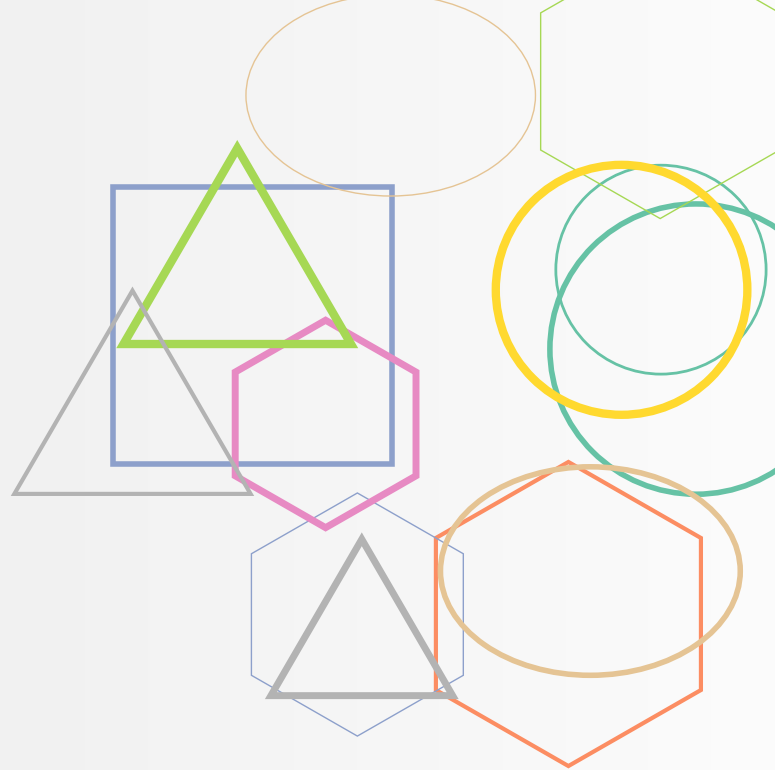[{"shape": "circle", "thickness": 1, "radius": 0.68, "center": [0.853, 0.65]}, {"shape": "circle", "thickness": 2, "radius": 0.94, "center": [0.898, 0.547]}, {"shape": "hexagon", "thickness": 1.5, "radius": 0.99, "center": [0.733, 0.203]}, {"shape": "hexagon", "thickness": 0.5, "radius": 0.79, "center": [0.461, 0.202]}, {"shape": "square", "thickness": 2, "radius": 0.9, "center": [0.326, 0.577]}, {"shape": "hexagon", "thickness": 2.5, "radius": 0.67, "center": [0.42, 0.449]}, {"shape": "hexagon", "thickness": 0.5, "radius": 0.89, "center": [0.852, 0.894]}, {"shape": "triangle", "thickness": 3, "radius": 0.85, "center": [0.306, 0.638]}, {"shape": "circle", "thickness": 3, "radius": 0.81, "center": [0.802, 0.624]}, {"shape": "oval", "thickness": 2, "radius": 0.97, "center": [0.762, 0.258]}, {"shape": "oval", "thickness": 0.5, "radius": 0.93, "center": [0.504, 0.876]}, {"shape": "triangle", "thickness": 2.5, "radius": 0.68, "center": [0.467, 0.164]}, {"shape": "triangle", "thickness": 1.5, "radius": 0.88, "center": [0.171, 0.447]}]